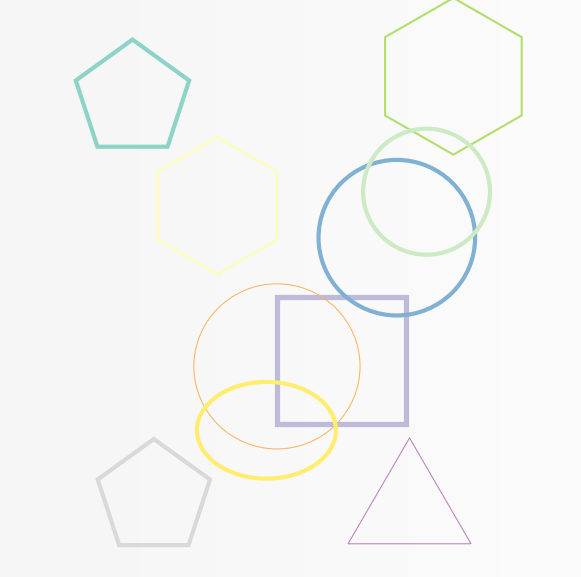[{"shape": "pentagon", "thickness": 2, "radius": 0.51, "center": [0.228, 0.828]}, {"shape": "hexagon", "thickness": 1, "radius": 0.59, "center": [0.374, 0.643]}, {"shape": "square", "thickness": 2.5, "radius": 0.55, "center": [0.587, 0.375]}, {"shape": "circle", "thickness": 2, "radius": 0.67, "center": [0.683, 0.588]}, {"shape": "circle", "thickness": 0.5, "radius": 0.71, "center": [0.476, 0.365]}, {"shape": "hexagon", "thickness": 1, "radius": 0.68, "center": [0.78, 0.867]}, {"shape": "pentagon", "thickness": 2, "radius": 0.51, "center": [0.265, 0.137]}, {"shape": "triangle", "thickness": 0.5, "radius": 0.61, "center": [0.705, 0.119]}, {"shape": "circle", "thickness": 2, "radius": 0.55, "center": [0.734, 0.667]}, {"shape": "oval", "thickness": 2, "radius": 0.6, "center": [0.458, 0.254]}]